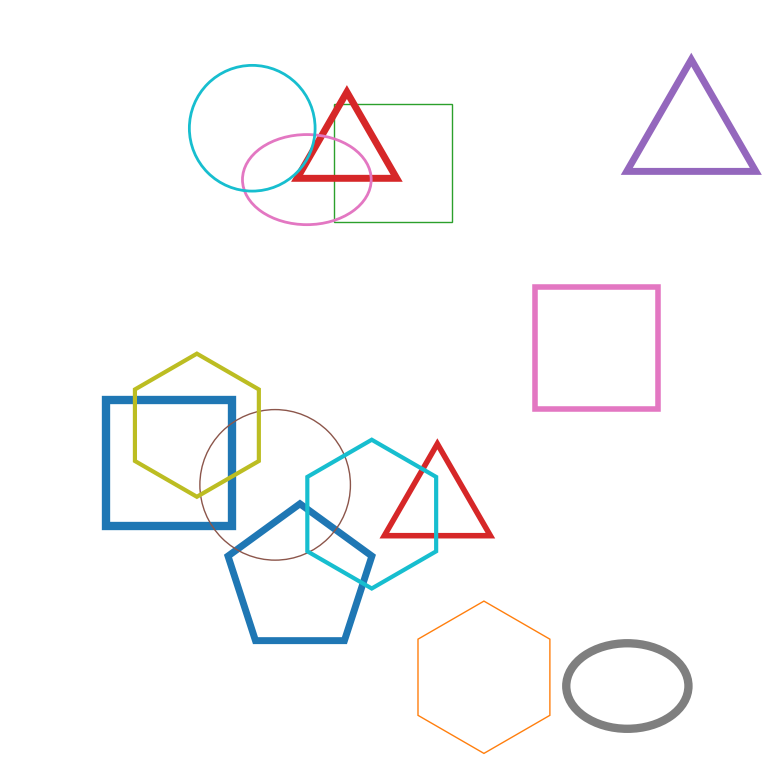[{"shape": "square", "thickness": 3, "radius": 0.41, "center": [0.219, 0.399]}, {"shape": "pentagon", "thickness": 2.5, "radius": 0.49, "center": [0.39, 0.247]}, {"shape": "hexagon", "thickness": 0.5, "radius": 0.49, "center": [0.628, 0.12]}, {"shape": "square", "thickness": 0.5, "radius": 0.38, "center": [0.51, 0.789]}, {"shape": "triangle", "thickness": 2, "radius": 0.4, "center": [0.568, 0.344]}, {"shape": "triangle", "thickness": 2.5, "radius": 0.37, "center": [0.451, 0.806]}, {"shape": "triangle", "thickness": 2.5, "radius": 0.48, "center": [0.898, 0.826]}, {"shape": "circle", "thickness": 0.5, "radius": 0.49, "center": [0.357, 0.37]}, {"shape": "square", "thickness": 2, "radius": 0.4, "center": [0.775, 0.548]}, {"shape": "oval", "thickness": 1, "radius": 0.42, "center": [0.398, 0.767]}, {"shape": "oval", "thickness": 3, "radius": 0.4, "center": [0.815, 0.109]}, {"shape": "hexagon", "thickness": 1.5, "radius": 0.46, "center": [0.256, 0.448]}, {"shape": "hexagon", "thickness": 1.5, "radius": 0.48, "center": [0.483, 0.332]}, {"shape": "circle", "thickness": 1, "radius": 0.41, "center": [0.328, 0.833]}]